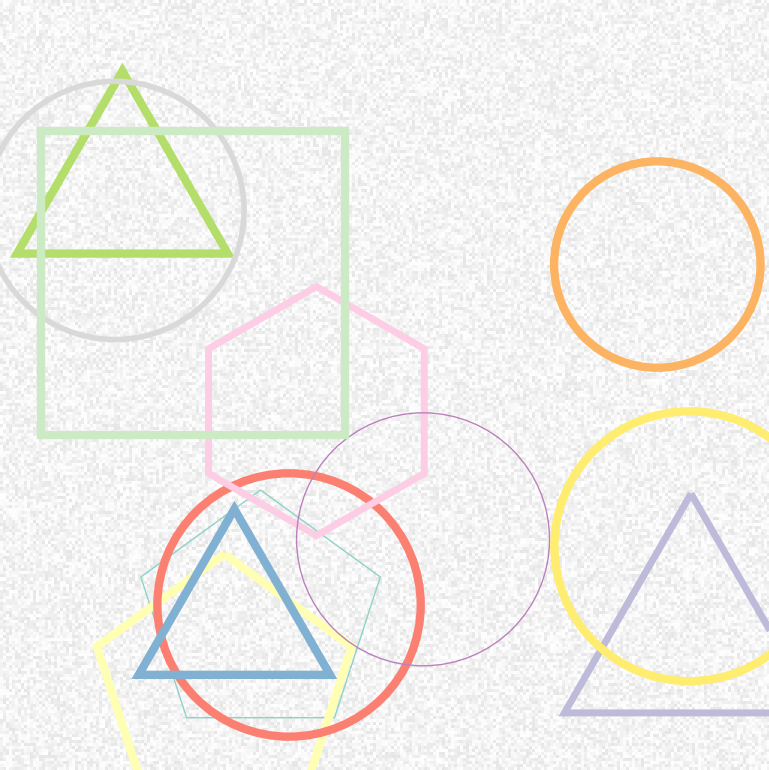[{"shape": "pentagon", "thickness": 0.5, "radius": 0.82, "center": [0.338, 0.2]}, {"shape": "pentagon", "thickness": 3, "radius": 0.87, "center": [0.291, 0.107]}, {"shape": "triangle", "thickness": 2.5, "radius": 0.95, "center": [0.897, 0.169]}, {"shape": "circle", "thickness": 3, "radius": 0.86, "center": [0.375, 0.214]}, {"shape": "triangle", "thickness": 3, "radius": 0.72, "center": [0.304, 0.195]}, {"shape": "circle", "thickness": 3, "radius": 0.67, "center": [0.854, 0.656]}, {"shape": "triangle", "thickness": 3, "radius": 0.79, "center": [0.159, 0.75]}, {"shape": "hexagon", "thickness": 2.5, "radius": 0.81, "center": [0.411, 0.466]}, {"shape": "circle", "thickness": 2, "radius": 0.84, "center": [0.149, 0.727]}, {"shape": "circle", "thickness": 0.5, "radius": 0.82, "center": [0.549, 0.3]}, {"shape": "square", "thickness": 3, "radius": 0.99, "center": [0.251, 0.633]}, {"shape": "circle", "thickness": 3, "radius": 0.88, "center": [0.895, 0.291]}]